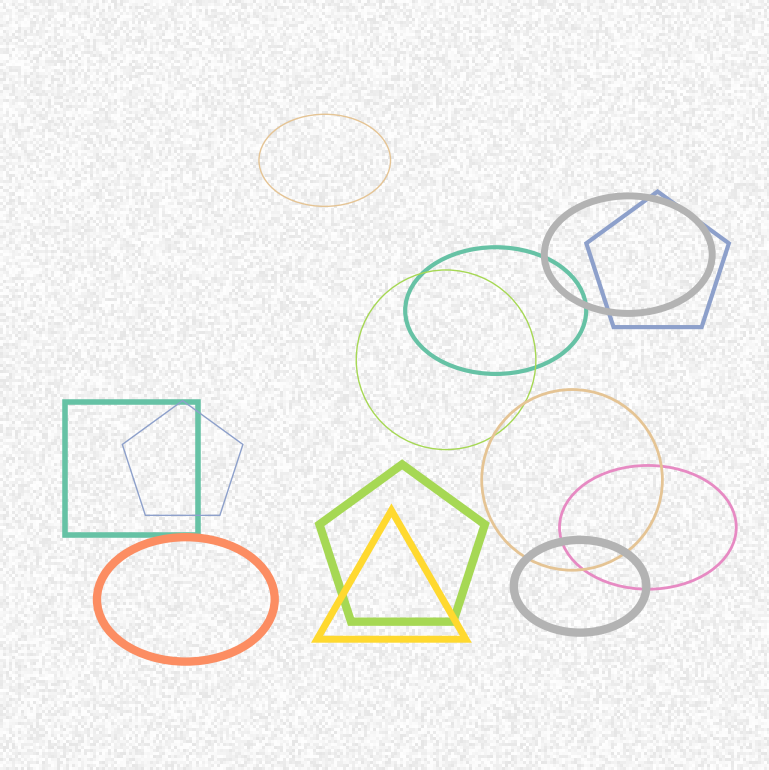[{"shape": "oval", "thickness": 1.5, "radius": 0.59, "center": [0.644, 0.597]}, {"shape": "square", "thickness": 2, "radius": 0.43, "center": [0.171, 0.392]}, {"shape": "oval", "thickness": 3, "radius": 0.58, "center": [0.241, 0.222]}, {"shape": "pentagon", "thickness": 1.5, "radius": 0.49, "center": [0.854, 0.654]}, {"shape": "pentagon", "thickness": 0.5, "radius": 0.41, "center": [0.237, 0.397]}, {"shape": "oval", "thickness": 1, "radius": 0.57, "center": [0.841, 0.315]}, {"shape": "pentagon", "thickness": 3, "radius": 0.56, "center": [0.522, 0.284]}, {"shape": "circle", "thickness": 0.5, "radius": 0.58, "center": [0.579, 0.533]}, {"shape": "triangle", "thickness": 2.5, "radius": 0.56, "center": [0.508, 0.226]}, {"shape": "oval", "thickness": 0.5, "radius": 0.43, "center": [0.422, 0.792]}, {"shape": "circle", "thickness": 1, "radius": 0.59, "center": [0.743, 0.377]}, {"shape": "oval", "thickness": 2.5, "radius": 0.55, "center": [0.816, 0.669]}, {"shape": "oval", "thickness": 3, "radius": 0.43, "center": [0.753, 0.239]}]